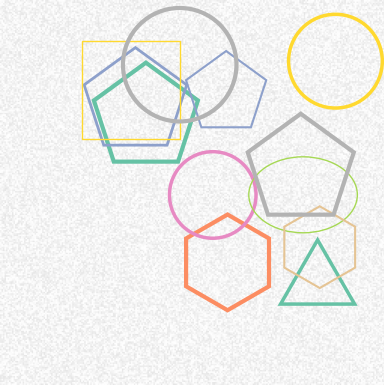[{"shape": "triangle", "thickness": 2.5, "radius": 0.56, "center": [0.825, 0.266]}, {"shape": "pentagon", "thickness": 3, "radius": 0.71, "center": [0.379, 0.695]}, {"shape": "hexagon", "thickness": 3, "radius": 0.62, "center": [0.591, 0.318]}, {"shape": "pentagon", "thickness": 1.5, "radius": 0.55, "center": [0.587, 0.758]}, {"shape": "pentagon", "thickness": 2, "radius": 0.7, "center": [0.352, 0.736]}, {"shape": "circle", "thickness": 2.5, "radius": 0.56, "center": [0.553, 0.494]}, {"shape": "oval", "thickness": 1, "radius": 0.7, "center": [0.787, 0.494]}, {"shape": "square", "thickness": 1, "radius": 0.64, "center": [0.34, 0.767]}, {"shape": "circle", "thickness": 2.5, "radius": 0.61, "center": [0.871, 0.841]}, {"shape": "hexagon", "thickness": 1.5, "radius": 0.53, "center": [0.83, 0.358]}, {"shape": "circle", "thickness": 3, "radius": 0.74, "center": [0.467, 0.832]}, {"shape": "pentagon", "thickness": 3, "radius": 0.72, "center": [0.781, 0.56]}]